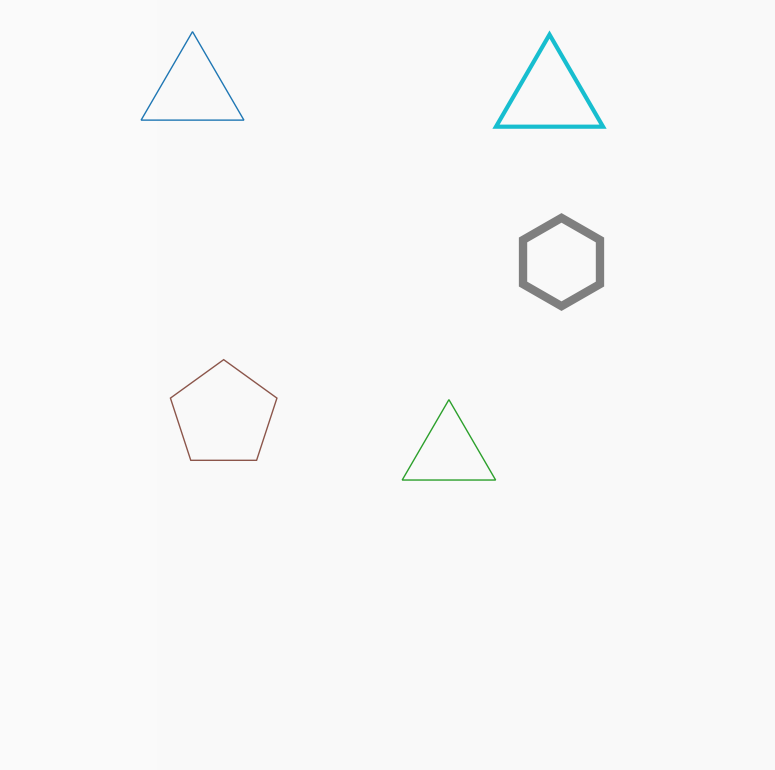[{"shape": "triangle", "thickness": 0.5, "radius": 0.38, "center": [0.248, 0.882]}, {"shape": "triangle", "thickness": 0.5, "radius": 0.35, "center": [0.579, 0.411]}, {"shape": "pentagon", "thickness": 0.5, "radius": 0.36, "center": [0.289, 0.461]}, {"shape": "hexagon", "thickness": 3, "radius": 0.29, "center": [0.725, 0.66]}, {"shape": "triangle", "thickness": 1.5, "radius": 0.4, "center": [0.709, 0.875]}]